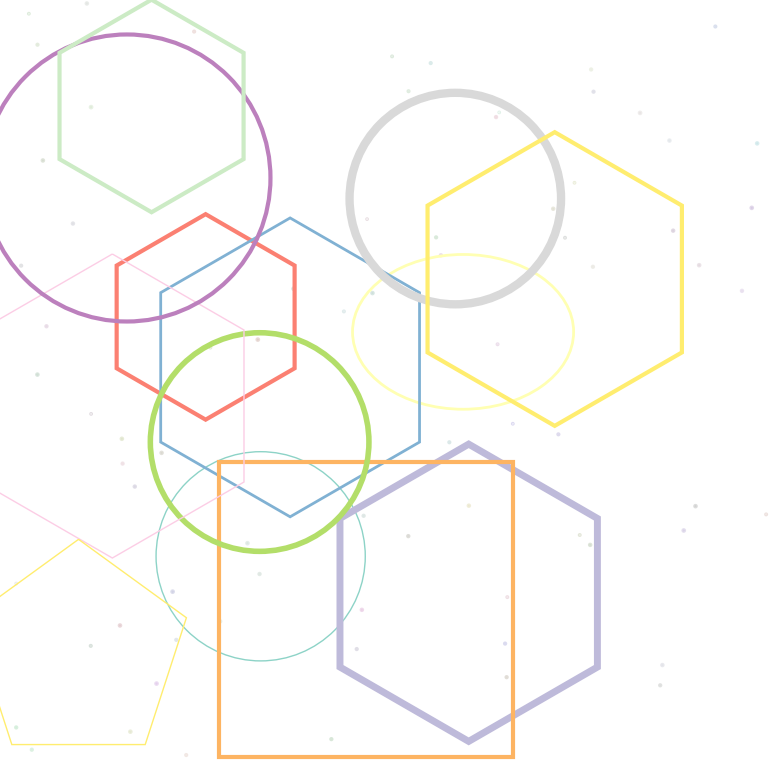[{"shape": "circle", "thickness": 0.5, "radius": 0.68, "center": [0.339, 0.278]}, {"shape": "oval", "thickness": 1, "radius": 0.72, "center": [0.601, 0.569]}, {"shape": "hexagon", "thickness": 2.5, "radius": 0.97, "center": [0.609, 0.23]}, {"shape": "hexagon", "thickness": 1.5, "radius": 0.67, "center": [0.267, 0.588]}, {"shape": "hexagon", "thickness": 1, "radius": 0.97, "center": [0.377, 0.523]}, {"shape": "square", "thickness": 1.5, "radius": 0.96, "center": [0.476, 0.208]}, {"shape": "circle", "thickness": 2, "radius": 0.71, "center": [0.337, 0.426]}, {"shape": "hexagon", "thickness": 0.5, "radius": 0.99, "center": [0.146, 0.473]}, {"shape": "circle", "thickness": 3, "radius": 0.69, "center": [0.591, 0.742]}, {"shape": "circle", "thickness": 1.5, "radius": 0.93, "center": [0.165, 0.769]}, {"shape": "hexagon", "thickness": 1.5, "radius": 0.69, "center": [0.197, 0.862]}, {"shape": "hexagon", "thickness": 1.5, "radius": 0.95, "center": [0.72, 0.638]}, {"shape": "pentagon", "thickness": 0.5, "radius": 0.74, "center": [0.102, 0.152]}]